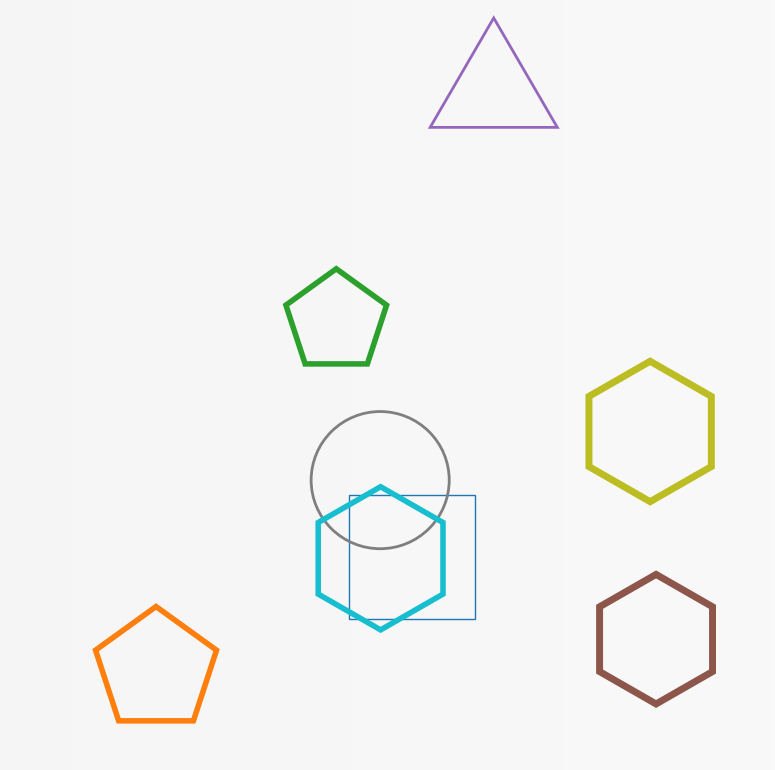[{"shape": "square", "thickness": 0.5, "radius": 0.4, "center": [0.532, 0.277]}, {"shape": "pentagon", "thickness": 2, "radius": 0.41, "center": [0.201, 0.13]}, {"shape": "pentagon", "thickness": 2, "radius": 0.34, "center": [0.434, 0.583]}, {"shape": "triangle", "thickness": 1, "radius": 0.47, "center": [0.637, 0.882]}, {"shape": "hexagon", "thickness": 2.5, "radius": 0.42, "center": [0.847, 0.17]}, {"shape": "circle", "thickness": 1, "radius": 0.45, "center": [0.491, 0.376]}, {"shape": "hexagon", "thickness": 2.5, "radius": 0.46, "center": [0.839, 0.44]}, {"shape": "hexagon", "thickness": 2, "radius": 0.46, "center": [0.491, 0.275]}]